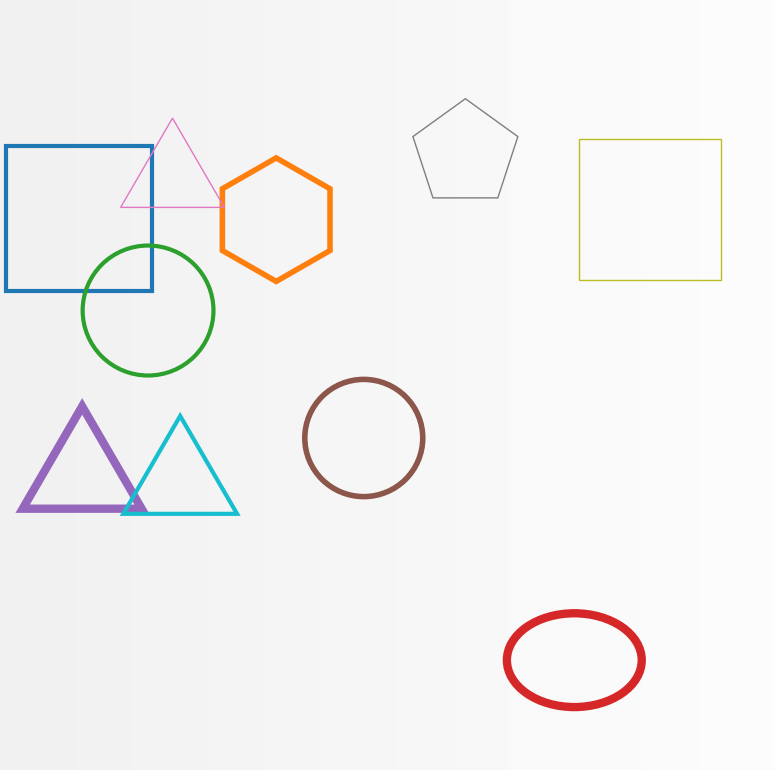[{"shape": "square", "thickness": 1.5, "radius": 0.47, "center": [0.102, 0.716]}, {"shape": "hexagon", "thickness": 2, "radius": 0.4, "center": [0.356, 0.715]}, {"shape": "circle", "thickness": 1.5, "radius": 0.42, "center": [0.191, 0.597]}, {"shape": "oval", "thickness": 3, "radius": 0.44, "center": [0.741, 0.143]}, {"shape": "triangle", "thickness": 3, "radius": 0.44, "center": [0.106, 0.384]}, {"shape": "circle", "thickness": 2, "radius": 0.38, "center": [0.469, 0.431]}, {"shape": "triangle", "thickness": 0.5, "radius": 0.39, "center": [0.223, 0.769]}, {"shape": "pentagon", "thickness": 0.5, "radius": 0.36, "center": [0.601, 0.801]}, {"shape": "square", "thickness": 0.5, "radius": 0.46, "center": [0.839, 0.728]}, {"shape": "triangle", "thickness": 1.5, "radius": 0.42, "center": [0.232, 0.375]}]